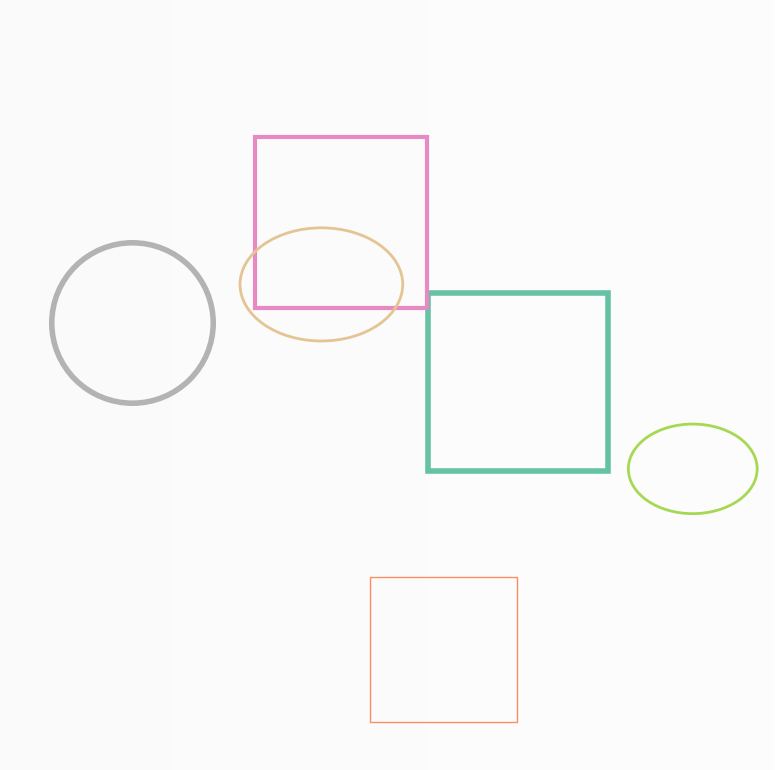[{"shape": "square", "thickness": 2, "radius": 0.58, "center": [0.669, 0.504]}, {"shape": "square", "thickness": 0.5, "radius": 0.47, "center": [0.572, 0.157]}, {"shape": "square", "thickness": 1.5, "radius": 0.55, "center": [0.44, 0.711]}, {"shape": "oval", "thickness": 1, "radius": 0.42, "center": [0.894, 0.391]}, {"shape": "oval", "thickness": 1, "radius": 0.52, "center": [0.415, 0.631]}, {"shape": "circle", "thickness": 2, "radius": 0.52, "center": [0.171, 0.581]}]